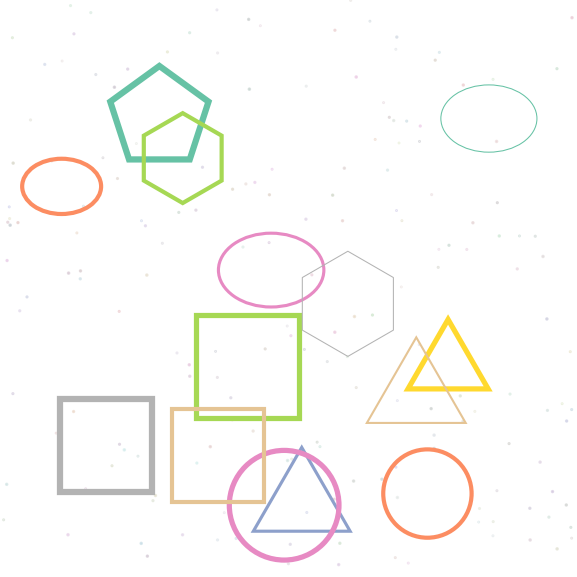[{"shape": "pentagon", "thickness": 3, "radius": 0.45, "center": [0.276, 0.795]}, {"shape": "oval", "thickness": 0.5, "radius": 0.42, "center": [0.847, 0.794]}, {"shape": "oval", "thickness": 2, "radius": 0.34, "center": [0.107, 0.676]}, {"shape": "circle", "thickness": 2, "radius": 0.38, "center": [0.74, 0.144]}, {"shape": "triangle", "thickness": 1.5, "radius": 0.48, "center": [0.522, 0.128]}, {"shape": "circle", "thickness": 2.5, "radius": 0.47, "center": [0.492, 0.124]}, {"shape": "oval", "thickness": 1.5, "radius": 0.46, "center": [0.47, 0.531]}, {"shape": "square", "thickness": 2.5, "radius": 0.45, "center": [0.428, 0.365]}, {"shape": "hexagon", "thickness": 2, "radius": 0.39, "center": [0.316, 0.725]}, {"shape": "triangle", "thickness": 2.5, "radius": 0.4, "center": [0.776, 0.366]}, {"shape": "square", "thickness": 2, "radius": 0.4, "center": [0.378, 0.21]}, {"shape": "triangle", "thickness": 1, "radius": 0.49, "center": [0.721, 0.316]}, {"shape": "square", "thickness": 3, "radius": 0.4, "center": [0.184, 0.228]}, {"shape": "hexagon", "thickness": 0.5, "radius": 0.46, "center": [0.602, 0.473]}]